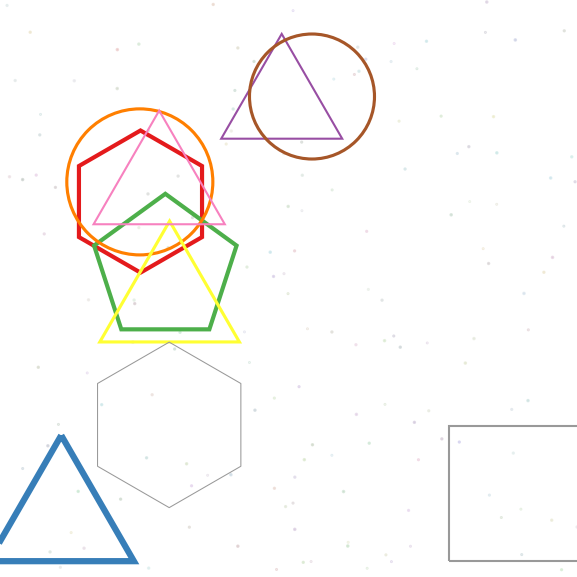[{"shape": "hexagon", "thickness": 2, "radius": 0.62, "center": [0.243, 0.65]}, {"shape": "triangle", "thickness": 3, "radius": 0.73, "center": [0.106, 0.1]}, {"shape": "pentagon", "thickness": 2, "radius": 0.65, "center": [0.286, 0.534]}, {"shape": "triangle", "thickness": 1, "radius": 0.6, "center": [0.488, 0.819]}, {"shape": "circle", "thickness": 1.5, "radius": 0.63, "center": [0.242, 0.684]}, {"shape": "triangle", "thickness": 1.5, "radius": 0.7, "center": [0.294, 0.477]}, {"shape": "circle", "thickness": 1.5, "radius": 0.54, "center": [0.54, 0.832]}, {"shape": "triangle", "thickness": 1, "radius": 0.66, "center": [0.276, 0.676]}, {"shape": "square", "thickness": 1, "radius": 0.59, "center": [0.894, 0.145]}, {"shape": "hexagon", "thickness": 0.5, "radius": 0.72, "center": [0.293, 0.263]}]